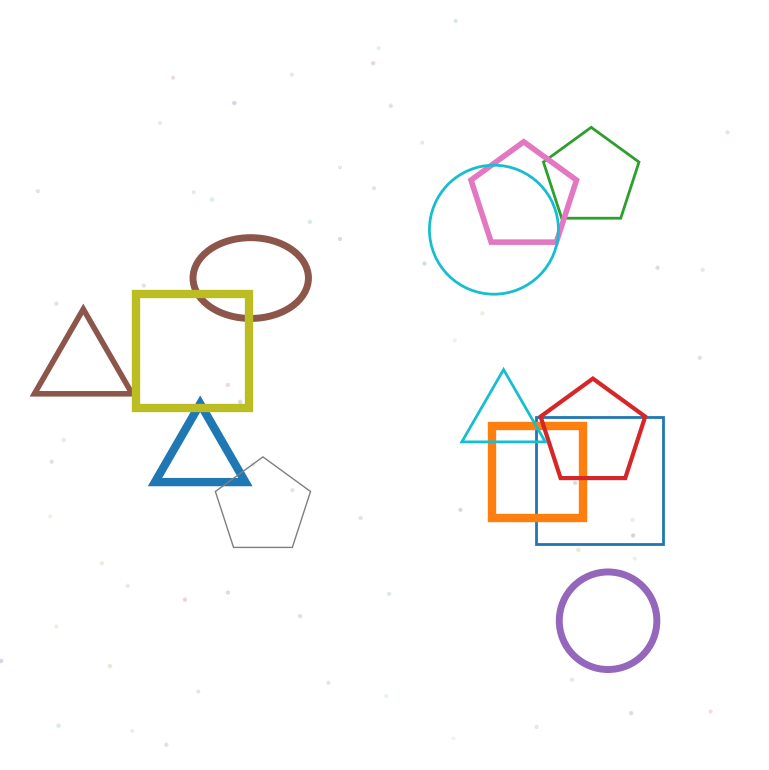[{"shape": "triangle", "thickness": 3, "radius": 0.34, "center": [0.26, 0.408]}, {"shape": "square", "thickness": 1, "radius": 0.41, "center": [0.779, 0.376]}, {"shape": "square", "thickness": 3, "radius": 0.3, "center": [0.698, 0.387]}, {"shape": "pentagon", "thickness": 1, "radius": 0.33, "center": [0.768, 0.769]}, {"shape": "pentagon", "thickness": 1.5, "radius": 0.36, "center": [0.77, 0.437]}, {"shape": "circle", "thickness": 2.5, "radius": 0.32, "center": [0.79, 0.194]}, {"shape": "triangle", "thickness": 2, "radius": 0.37, "center": [0.108, 0.525]}, {"shape": "oval", "thickness": 2.5, "radius": 0.37, "center": [0.326, 0.639]}, {"shape": "pentagon", "thickness": 2, "radius": 0.36, "center": [0.68, 0.744]}, {"shape": "pentagon", "thickness": 0.5, "radius": 0.32, "center": [0.341, 0.342]}, {"shape": "square", "thickness": 3, "radius": 0.37, "center": [0.25, 0.544]}, {"shape": "circle", "thickness": 1, "radius": 0.42, "center": [0.641, 0.702]}, {"shape": "triangle", "thickness": 1, "radius": 0.31, "center": [0.654, 0.457]}]